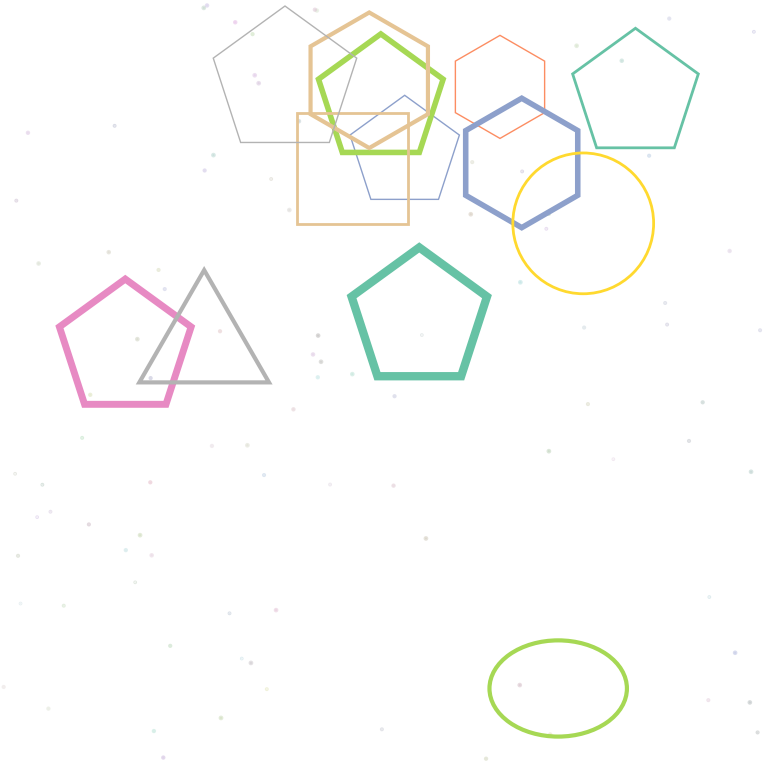[{"shape": "pentagon", "thickness": 3, "radius": 0.46, "center": [0.545, 0.586]}, {"shape": "pentagon", "thickness": 1, "radius": 0.43, "center": [0.825, 0.877]}, {"shape": "hexagon", "thickness": 0.5, "radius": 0.33, "center": [0.649, 0.887]}, {"shape": "hexagon", "thickness": 2, "radius": 0.42, "center": [0.678, 0.788]}, {"shape": "pentagon", "thickness": 0.5, "radius": 0.37, "center": [0.526, 0.802]}, {"shape": "pentagon", "thickness": 2.5, "radius": 0.45, "center": [0.163, 0.548]}, {"shape": "pentagon", "thickness": 2, "radius": 0.43, "center": [0.495, 0.871]}, {"shape": "oval", "thickness": 1.5, "radius": 0.45, "center": [0.725, 0.106]}, {"shape": "circle", "thickness": 1, "radius": 0.46, "center": [0.757, 0.71]}, {"shape": "square", "thickness": 1, "radius": 0.36, "center": [0.457, 0.781]}, {"shape": "hexagon", "thickness": 1.5, "radius": 0.44, "center": [0.48, 0.896]}, {"shape": "triangle", "thickness": 1.5, "radius": 0.49, "center": [0.265, 0.552]}, {"shape": "pentagon", "thickness": 0.5, "radius": 0.49, "center": [0.37, 0.894]}]